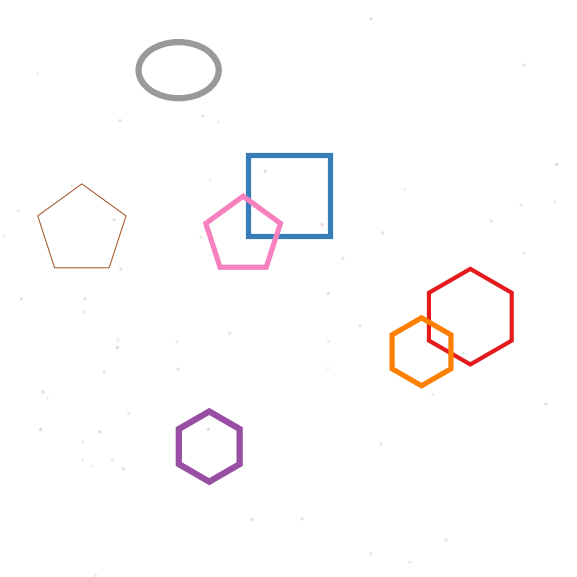[{"shape": "hexagon", "thickness": 2, "radius": 0.41, "center": [0.814, 0.451]}, {"shape": "square", "thickness": 2.5, "radius": 0.35, "center": [0.5, 0.661]}, {"shape": "hexagon", "thickness": 3, "radius": 0.3, "center": [0.362, 0.226]}, {"shape": "hexagon", "thickness": 2.5, "radius": 0.29, "center": [0.73, 0.39]}, {"shape": "pentagon", "thickness": 0.5, "radius": 0.4, "center": [0.142, 0.6]}, {"shape": "pentagon", "thickness": 2.5, "radius": 0.34, "center": [0.421, 0.591]}, {"shape": "oval", "thickness": 3, "radius": 0.35, "center": [0.309, 0.878]}]